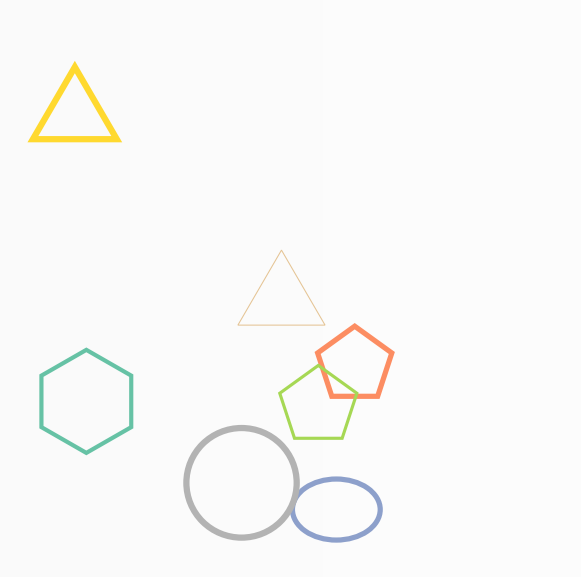[{"shape": "hexagon", "thickness": 2, "radius": 0.45, "center": [0.149, 0.304]}, {"shape": "pentagon", "thickness": 2.5, "radius": 0.34, "center": [0.61, 0.367]}, {"shape": "oval", "thickness": 2.5, "radius": 0.38, "center": [0.579, 0.117]}, {"shape": "pentagon", "thickness": 1.5, "radius": 0.35, "center": [0.548, 0.297]}, {"shape": "triangle", "thickness": 3, "radius": 0.42, "center": [0.129, 0.8]}, {"shape": "triangle", "thickness": 0.5, "radius": 0.43, "center": [0.484, 0.479]}, {"shape": "circle", "thickness": 3, "radius": 0.47, "center": [0.416, 0.163]}]